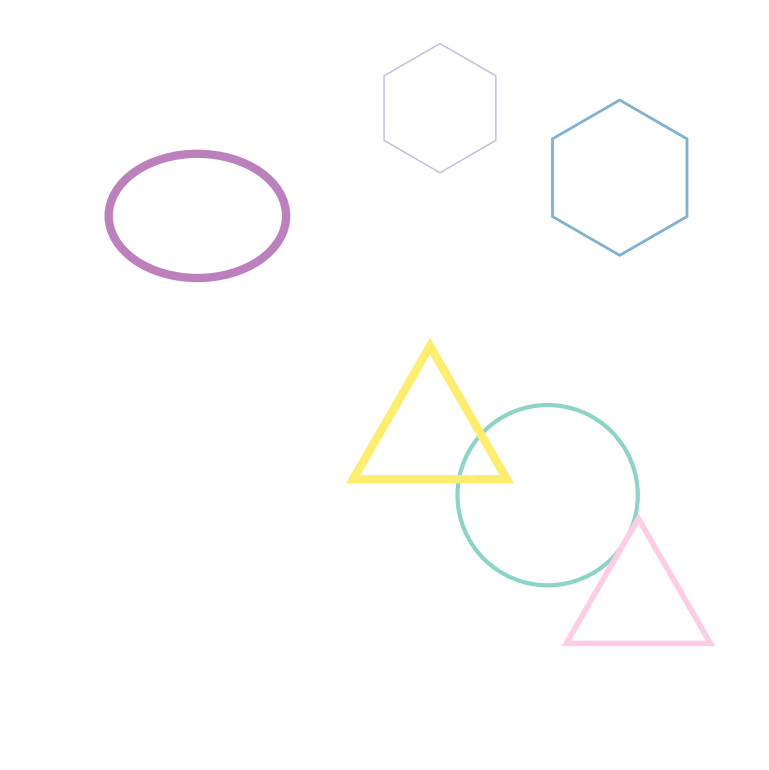[{"shape": "circle", "thickness": 1.5, "radius": 0.59, "center": [0.711, 0.357]}, {"shape": "hexagon", "thickness": 0.5, "radius": 0.42, "center": [0.571, 0.86]}, {"shape": "hexagon", "thickness": 1, "radius": 0.5, "center": [0.805, 0.769]}, {"shape": "triangle", "thickness": 2, "radius": 0.54, "center": [0.829, 0.219]}, {"shape": "oval", "thickness": 3, "radius": 0.58, "center": [0.256, 0.72]}, {"shape": "triangle", "thickness": 3, "radius": 0.58, "center": [0.558, 0.435]}]